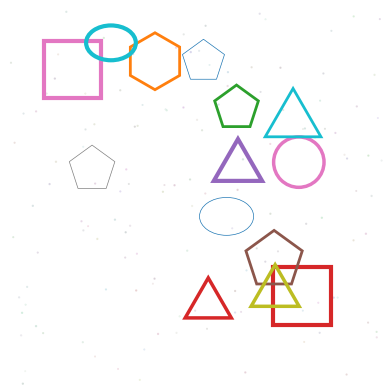[{"shape": "pentagon", "thickness": 0.5, "radius": 0.29, "center": [0.529, 0.841]}, {"shape": "oval", "thickness": 0.5, "radius": 0.35, "center": [0.589, 0.438]}, {"shape": "hexagon", "thickness": 2, "radius": 0.37, "center": [0.403, 0.841]}, {"shape": "pentagon", "thickness": 2, "radius": 0.3, "center": [0.614, 0.719]}, {"shape": "square", "thickness": 3, "radius": 0.38, "center": [0.785, 0.23]}, {"shape": "triangle", "thickness": 2.5, "radius": 0.35, "center": [0.541, 0.209]}, {"shape": "triangle", "thickness": 3, "radius": 0.36, "center": [0.618, 0.566]}, {"shape": "pentagon", "thickness": 2, "radius": 0.38, "center": [0.712, 0.325]}, {"shape": "square", "thickness": 3, "radius": 0.37, "center": [0.188, 0.819]}, {"shape": "circle", "thickness": 2.5, "radius": 0.33, "center": [0.776, 0.579]}, {"shape": "pentagon", "thickness": 0.5, "radius": 0.31, "center": [0.239, 0.561]}, {"shape": "triangle", "thickness": 2.5, "radius": 0.36, "center": [0.715, 0.24]}, {"shape": "oval", "thickness": 3, "radius": 0.32, "center": [0.288, 0.889]}, {"shape": "triangle", "thickness": 2, "radius": 0.42, "center": [0.761, 0.686]}]